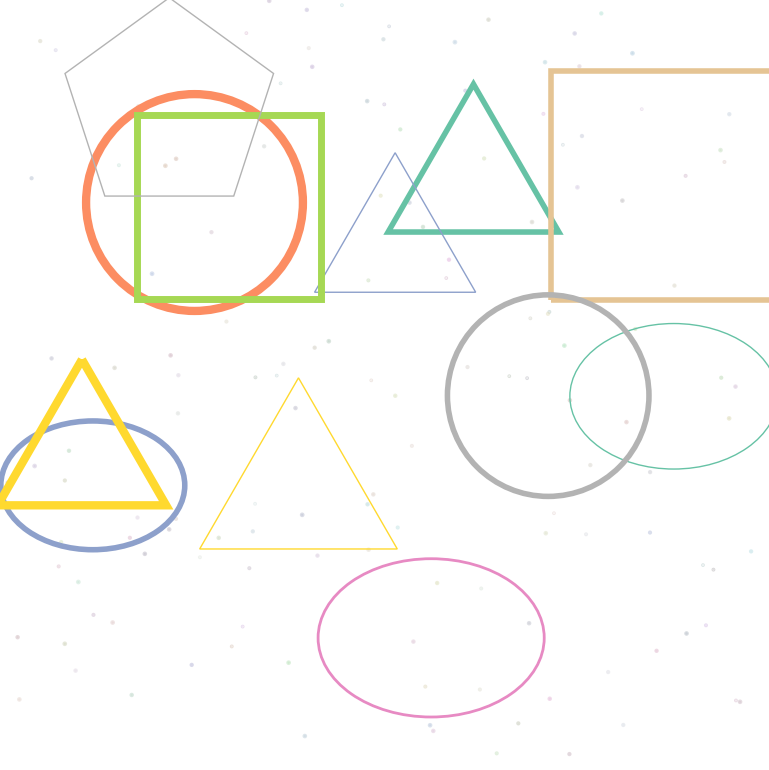[{"shape": "triangle", "thickness": 2, "radius": 0.64, "center": [0.615, 0.763]}, {"shape": "oval", "thickness": 0.5, "radius": 0.67, "center": [0.875, 0.485]}, {"shape": "circle", "thickness": 3, "radius": 0.7, "center": [0.253, 0.737]}, {"shape": "triangle", "thickness": 0.5, "radius": 0.6, "center": [0.513, 0.681]}, {"shape": "oval", "thickness": 2, "radius": 0.6, "center": [0.121, 0.37]}, {"shape": "oval", "thickness": 1, "radius": 0.73, "center": [0.56, 0.172]}, {"shape": "square", "thickness": 2.5, "radius": 0.6, "center": [0.297, 0.731]}, {"shape": "triangle", "thickness": 3, "radius": 0.63, "center": [0.106, 0.407]}, {"shape": "triangle", "thickness": 0.5, "radius": 0.74, "center": [0.388, 0.361]}, {"shape": "square", "thickness": 2, "radius": 0.75, "center": [0.865, 0.759]}, {"shape": "circle", "thickness": 2, "radius": 0.65, "center": [0.712, 0.486]}, {"shape": "pentagon", "thickness": 0.5, "radius": 0.71, "center": [0.22, 0.861]}]